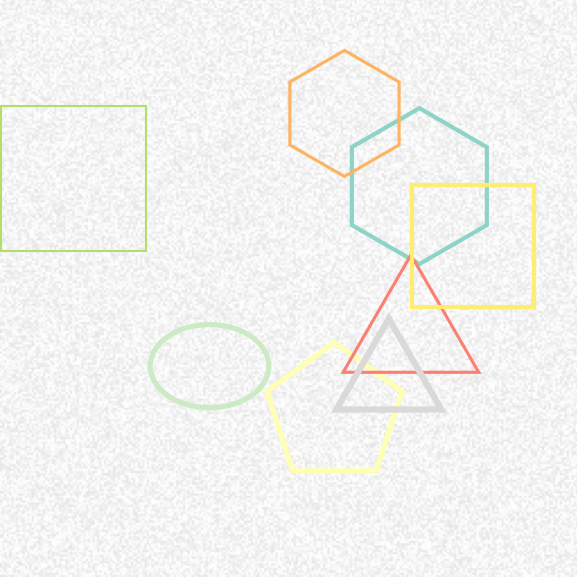[{"shape": "hexagon", "thickness": 2, "radius": 0.67, "center": [0.726, 0.677]}, {"shape": "pentagon", "thickness": 2.5, "radius": 0.62, "center": [0.579, 0.283]}, {"shape": "triangle", "thickness": 1.5, "radius": 0.68, "center": [0.712, 0.422]}, {"shape": "hexagon", "thickness": 1.5, "radius": 0.55, "center": [0.596, 0.803]}, {"shape": "square", "thickness": 1, "radius": 0.63, "center": [0.128, 0.69]}, {"shape": "triangle", "thickness": 3, "radius": 0.53, "center": [0.673, 0.343]}, {"shape": "oval", "thickness": 2.5, "radius": 0.51, "center": [0.363, 0.365]}, {"shape": "square", "thickness": 2, "radius": 0.53, "center": [0.819, 0.573]}]